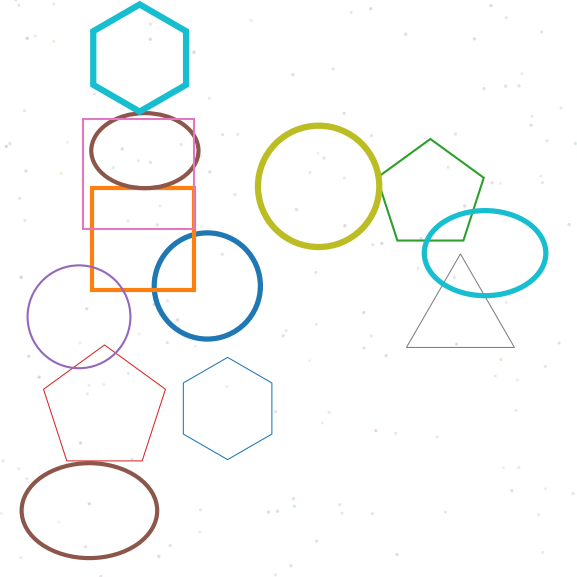[{"shape": "hexagon", "thickness": 0.5, "radius": 0.44, "center": [0.394, 0.292]}, {"shape": "circle", "thickness": 2.5, "radius": 0.46, "center": [0.359, 0.504]}, {"shape": "square", "thickness": 2, "radius": 0.44, "center": [0.248, 0.585]}, {"shape": "pentagon", "thickness": 1, "radius": 0.49, "center": [0.745, 0.661]}, {"shape": "pentagon", "thickness": 0.5, "radius": 0.55, "center": [0.181, 0.291]}, {"shape": "circle", "thickness": 1, "radius": 0.45, "center": [0.137, 0.451]}, {"shape": "oval", "thickness": 2, "radius": 0.59, "center": [0.155, 0.115]}, {"shape": "oval", "thickness": 2, "radius": 0.46, "center": [0.251, 0.738]}, {"shape": "square", "thickness": 1, "radius": 0.48, "center": [0.239, 0.698]}, {"shape": "triangle", "thickness": 0.5, "radius": 0.54, "center": [0.797, 0.451]}, {"shape": "circle", "thickness": 3, "radius": 0.53, "center": [0.552, 0.676]}, {"shape": "hexagon", "thickness": 3, "radius": 0.46, "center": [0.242, 0.899]}, {"shape": "oval", "thickness": 2.5, "radius": 0.53, "center": [0.84, 0.561]}]